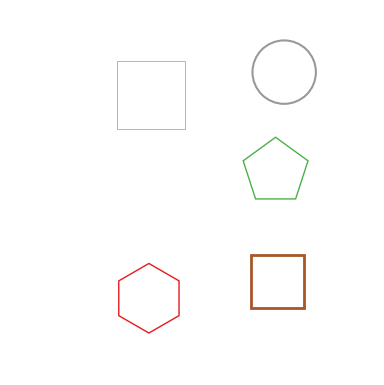[{"shape": "hexagon", "thickness": 1, "radius": 0.45, "center": [0.387, 0.225]}, {"shape": "pentagon", "thickness": 1, "radius": 0.44, "center": [0.716, 0.555]}, {"shape": "square", "thickness": 0.5, "radius": 0.44, "center": [0.392, 0.752]}, {"shape": "square", "thickness": 2, "radius": 0.35, "center": [0.722, 0.268]}, {"shape": "circle", "thickness": 1.5, "radius": 0.41, "center": [0.738, 0.813]}]